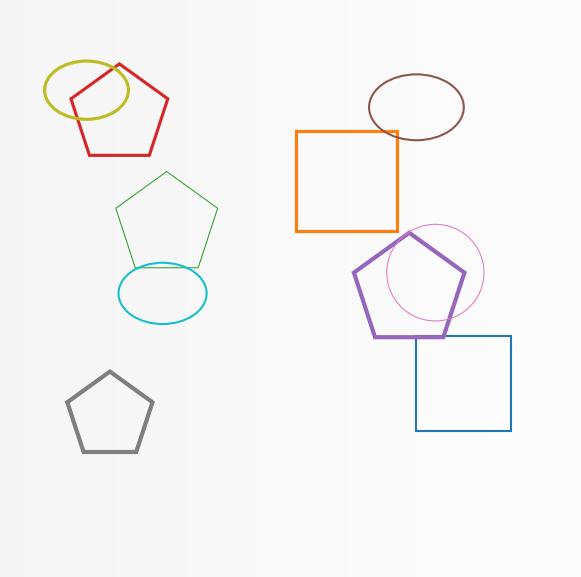[{"shape": "square", "thickness": 1, "radius": 0.41, "center": [0.797, 0.335]}, {"shape": "square", "thickness": 1.5, "radius": 0.43, "center": [0.597, 0.686]}, {"shape": "pentagon", "thickness": 0.5, "radius": 0.46, "center": [0.287, 0.61]}, {"shape": "pentagon", "thickness": 1.5, "radius": 0.44, "center": [0.205, 0.801]}, {"shape": "pentagon", "thickness": 2, "radius": 0.5, "center": [0.704, 0.496]}, {"shape": "oval", "thickness": 1, "radius": 0.41, "center": [0.716, 0.813]}, {"shape": "circle", "thickness": 0.5, "radius": 0.42, "center": [0.749, 0.527]}, {"shape": "pentagon", "thickness": 2, "radius": 0.39, "center": [0.189, 0.279]}, {"shape": "oval", "thickness": 1.5, "radius": 0.36, "center": [0.149, 0.843]}, {"shape": "oval", "thickness": 1, "radius": 0.38, "center": [0.28, 0.491]}]